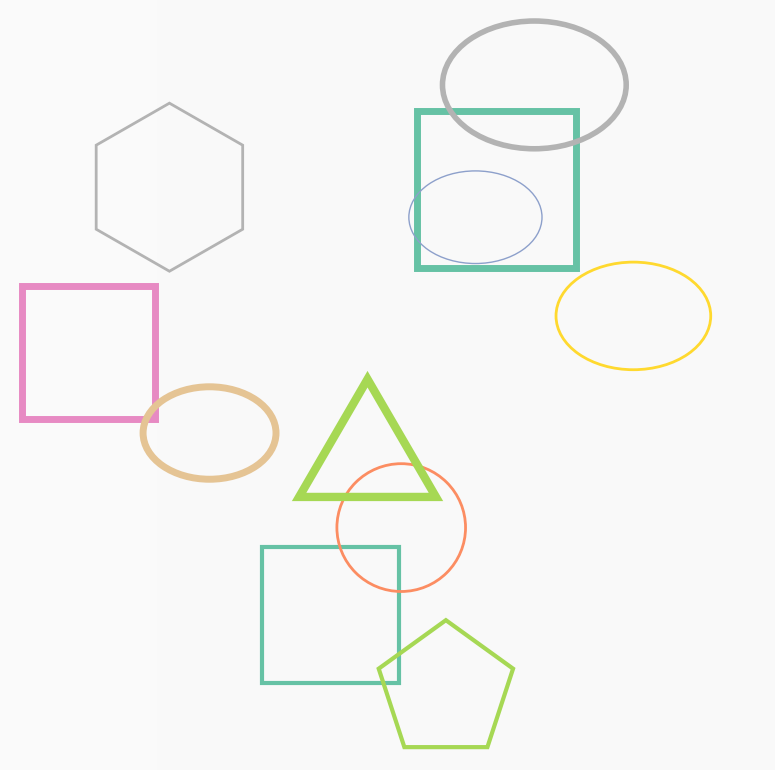[{"shape": "square", "thickness": 2.5, "radius": 0.51, "center": [0.64, 0.754]}, {"shape": "square", "thickness": 1.5, "radius": 0.44, "center": [0.427, 0.201]}, {"shape": "circle", "thickness": 1, "radius": 0.41, "center": [0.518, 0.315]}, {"shape": "oval", "thickness": 0.5, "radius": 0.43, "center": [0.613, 0.718]}, {"shape": "square", "thickness": 2.5, "radius": 0.43, "center": [0.114, 0.542]}, {"shape": "triangle", "thickness": 3, "radius": 0.51, "center": [0.474, 0.406]}, {"shape": "pentagon", "thickness": 1.5, "radius": 0.46, "center": [0.575, 0.103]}, {"shape": "oval", "thickness": 1, "radius": 0.5, "center": [0.817, 0.59]}, {"shape": "oval", "thickness": 2.5, "radius": 0.43, "center": [0.27, 0.438]}, {"shape": "hexagon", "thickness": 1, "radius": 0.55, "center": [0.219, 0.757]}, {"shape": "oval", "thickness": 2, "radius": 0.59, "center": [0.689, 0.89]}]